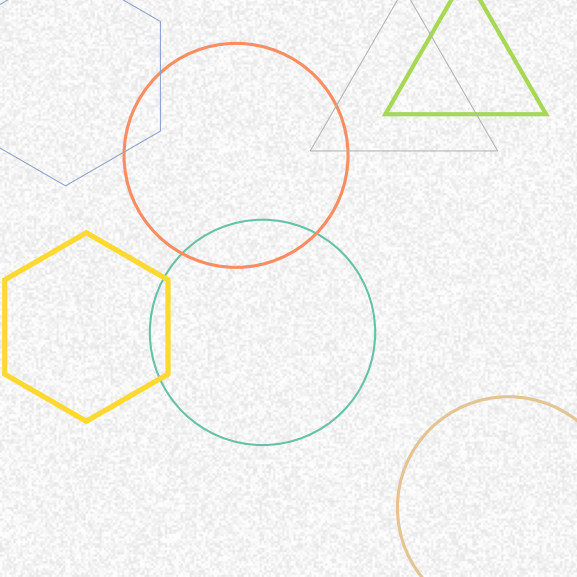[{"shape": "circle", "thickness": 1, "radius": 0.98, "center": [0.455, 0.424]}, {"shape": "circle", "thickness": 1.5, "radius": 0.97, "center": [0.409, 0.73]}, {"shape": "hexagon", "thickness": 0.5, "radius": 0.95, "center": [0.113, 0.867]}, {"shape": "triangle", "thickness": 2, "radius": 0.8, "center": [0.806, 0.882]}, {"shape": "hexagon", "thickness": 2.5, "radius": 0.82, "center": [0.15, 0.433]}, {"shape": "circle", "thickness": 1.5, "radius": 0.96, "center": [0.88, 0.12]}, {"shape": "triangle", "thickness": 0.5, "radius": 0.94, "center": [0.699, 0.831]}]